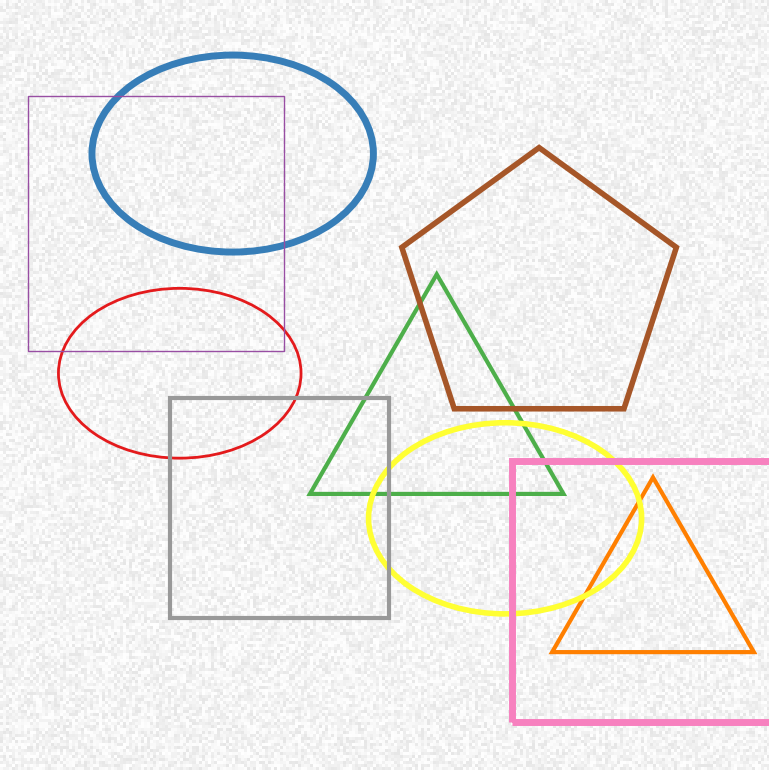[{"shape": "oval", "thickness": 1, "radius": 0.79, "center": [0.233, 0.515]}, {"shape": "oval", "thickness": 2.5, "radius": 0.91, "center": [0.302, 0.801]}, {"shape": "triangle", "thickness": 1.5, "radius": 0.95, "center": [0.567, 0.454]}, {"shape": "square", "thickness": 0.5, "radius": 0.83, "center": [0.203, 0.71]}, {"shape": "triangle", "thickness": 1.5, "radius": 0.76, "center": [0.848, 0.229]}, {"shape": "oval", "thickness": 2, "radius": 0.89, "center": [0.656, 0.327]}, {"shape": "pentagon", "thickness": 2, "radius": 0.94, "center": [0.7, 0.621]}, {"shape": "square", "thickness": 2.5, "radius": 0.85, "center": [0.835, 0.232]}, {"shape": "square", "thickness": 1.5, "radius": 0.71, "center": [0.363, 0.341]}]